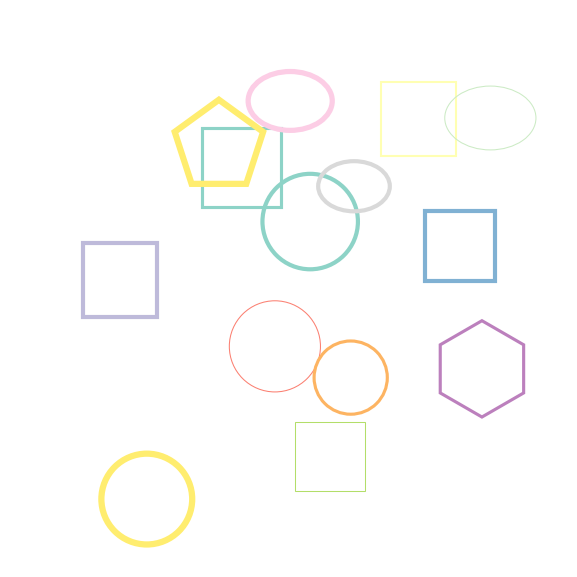[{"shape": "circle", "thickness": 2, "radius": 0.41, "center": [0.537, 0.615]}, {"shape": "square", "thickness": 1.5, "radius": 0.34, "center": [0.418, 0.709]}, {"shape": "square", "thickness": 1, "radius": 0.32, "center": [0.725, 0.793]}, {"shape": "square", "thickness": 2, "radius": 0.32, "center": [0.208, 0.514]}, {"shape": "circle", "thickness": 0.5, "radius": 0.39, "center": [0.476, 0.399]}, {"shape": "square", "thickness": 2, "radius": 0.3, "center": [0.797, 0.574]}, {"shape": "circle", "thickness": 1.5, "radius": 0.32, "center": [0.607, 0.345]}, {"shape": "square", "thickness": 0.5, "radius": 0.3, "center": [0.572, 0.209]}, {"shape": "oval", "thickness": 2.5, "radius": 0.36, "center": [0.502, 0.824]}, {"shape": "oval", "thickness": 2, "radius": 0.31, "center": [0.613, 0.677]}, {"shape": "hexagon", "thickness": 1.5, "radius": 0.42, "center": [0.835, 0.36]}, {"shape": "oval", "thickness": 0.5, "radius": 0.39, "center": [0.849, 0.795]}, {"shape": "pentagon", "thickness": 3, "radius": 0.4, "center": [0.379, 0.746]}, {"shape": "circle", "thickness": 3, "radius": 0.39, "center": [0.254, 0.135]}]